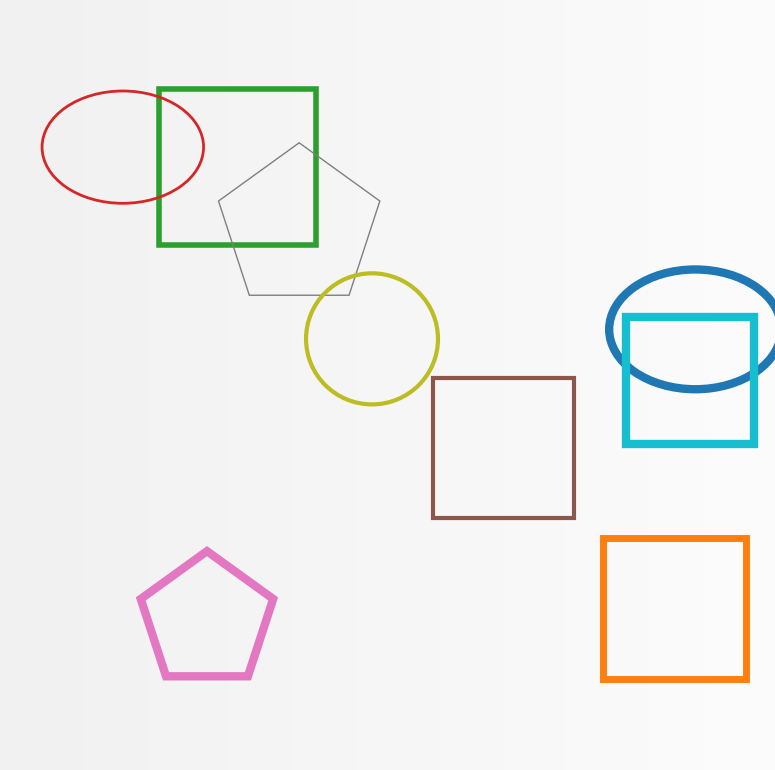[{"shape": "oval", "thickness": 3, "radius": 0.56, "center": [0.897, 0.572]}, {"shape": "square", "thickness": 2.5, "radius": 0.46, "center": [0.871, 0.21]}, {"shape": "square", "thickness": 2, "radius": 0.51, "center": [0.307, 0.784]}, {"shape": "oval", "thickness": 1, "radius": 0.52, "center": [0.158, 0.809]}, {"shape": "square", "thickness": 1.5, "radius": 0.45, "center": [0.65, 0.418]}, {"shape": "pentagon", "thickness": 3, "radius": 0.45, "center": [0.267, 0.194]}, {"shape": "pentagon", "thickness": 0.5, "radius": 0.55, "center": [0.386, 0.705]}, {"shape": "circle", "thickness": 1.5, "radius": 0.43, "center": [0.48, 0.56]}, {"shape": "square", "thickness": 3, "radius": 0.41, "center": [0.89, 0.505]}]